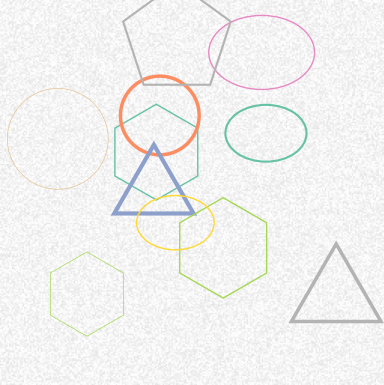[{"shape": "oval", "thickness": 1.5, "radius": 0.53, "center": [0.691, 0.654]}, {"shape": "hexagon", "thickness": 1, "radius": 0.62, "center": [0.406, 0.605]}, {"shape": "circle", "thickness": 2.5, "radius": 0.51, "center": [0.415, 0.7]}, {"shape": "triangle", "thickness": 3, "radius": 0.59, "center": [0.4, 0.505]}, {"shape": "oval", "thickness": 1, "radius": 0.69, "center": [0.68, 0.864]}, {"shape": "hexagon", "thickness": 1, "radius": 0.65, "center": [0.58, 0.356]}, {"shape": "hexagon", "thickness": 0.5, "radius": 0.55, "center": [0.226, 0.236]}, {"shape": "oval", "thickness": 1, "radius": 0.5, "center": [0.456, 0.422]}, {"shape": "circle", "thickness": 0.5, "radius": 0.65, "center": [0.15, 0.639]}, {"shape": "triangle", "thickness": 2.5, "radius": 0.67, "center": [0.873, 0.232]}, {"shape": "pentagon", "thickness": 1.5, "radius": 0.73, "center": [0.46, 0.899]}]